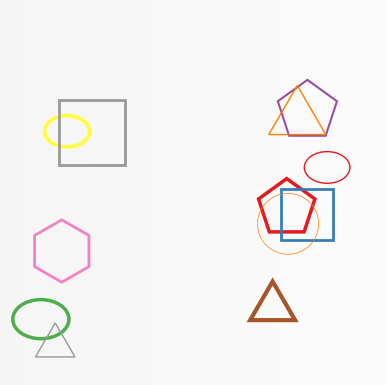[{"shape": "oval", "thickness": 1, "radius": 0.29, "center": [0.844, 0.565]}, {"shape": "pentagon", "thickness": 2.5, "radius": 0.38, "center": [0.74, 0.46]}, {"shape": "square", "thickness": 2, "radius": 0.33, "center": [0.793, 0.442]}, {"shape": "oval", "thickness": 2.5, "radius": 0.36, "center": [0.105, 0.171]}, {"shape": "pentagon", "thickness": 1.5, "radius": 0.4, "center": [0.793, 0.712]}, {"shape": "triangle", "thickness": 1, "radius": 0.42, "center": [0.767, 0.693]}, {"shape": "circle", "thickness": 0.5, "radius": 0.4, "center": [0.743, 0.419]}, {"shape": "oval", "thickness": 2.5, "radius": 0.29, "center": [0.173, 0.659]}, {"shape": "triangle", "thickness": 3, "radius": 0.33, "center": [0.704, 0.202]}, {"shape": "hexagon", "thickness": 2, "radius": 0.4, "center": [0.159, 0.348]}, {"shape": "triangle", "thickness": 1, "radius": 0.29, "center": [0.143, 0.102]}, {"shape": "square", "thickness": 2, "radius": 0.42, "center": [0.237, 0.655]}]